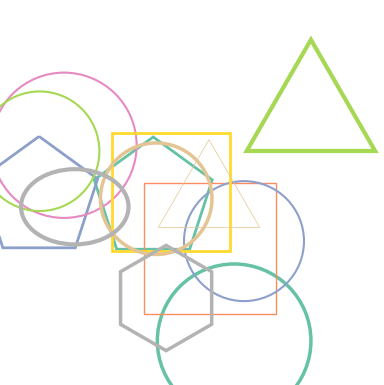[{"shape": "pentagon", "thickness": 2, "radius": 0.81, "center": [0.398, 0.483]}, {"shape": "circle", "thickness": 2.5, "radius": 1.0, "center": [0.608, 0.115]}, {"shape": "square", "thickness": 1, "radius": 0.85, "center": [0.545, 0.354]}, {"shape": "circle", "thickness": 1.5, "radius": 0.78, "center": [0.634, 0.374]}, {"shape": "pentagon", "thickness": 2, "radius": 0.8, "center": [0.101, 0.486]}, {"shape": "circle", "thickness": 1.5, "radius": 0.94, "center": [0.166, 0.623]}, {"shape": "triangle", "thickness": 3, "radius": 0.96, "center": [0.808, 0.704]}, {"shape": "circle", "thickness": 1.5, "radius": 0.78, "center": [0.103, 0.607]}, {"shape": "square", "thickness": 2, "radius": 0.77, "center": [0.444, 0.5]}, {"shape": "circle", "thickness": 2.5, "radius": 0.72, "center": [0.406, 0.484]}, {"shape": "triangle", "thickness": 0.5, "radius": 0.76, "center": [0.543, 0.485]}, {"shape": "hexagon", "thickness": 2.5, "radius": 0.68, "center": [0.431, 0.226]}, {"shape": "oval", "thickness": 3, "radius": 0.7, "center": [0.194, 0.463]}]